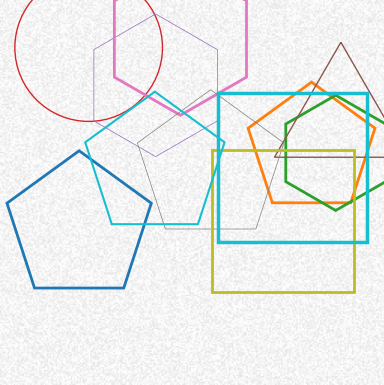[{"shape": "pentagon", "thickness": 2, "radius": 0.99, "center": [0.206, 0.411]}, {"shape": "pentagon", "thickness": 2, "radius": 0.87, "center": [0.809, 0.613]}, {"shape": "hexagon", "thickness": 2, "radius": 0.75, "center": [0.872, 0.603]}, {"shape": "circle", "thickness": 1, "radius": 0.96, "center": [0.23, 0.876]}, {"shape": "hexagon", "thickness": 0.5, "radius": 0.93, "center": [0.404, 0.779]}, {"shape": "triangle", "thickness": 1, "radius": 1.0, "center": [0.885, 0.691]}, {"shape": "hexagon", "thickness": 2, "radius": 0.99, "center": [0.469, 0.899]}, {"shape": "pentagon", "thickness": 0.5, "radius": 1.0, "center": [0.547, 0.567]}, {"shape": "square", "thickness": 2, "radius": 0.92, "center": [0.734, 0.426]}, {"shape": "square", "thickness": 2.5, "radius": 0.97, "center": [0.76, 0.565]}, {"shape": "pentagon", "thickness": 1.5, "radius": 0.95, "center": [0.402, 0.572]}]